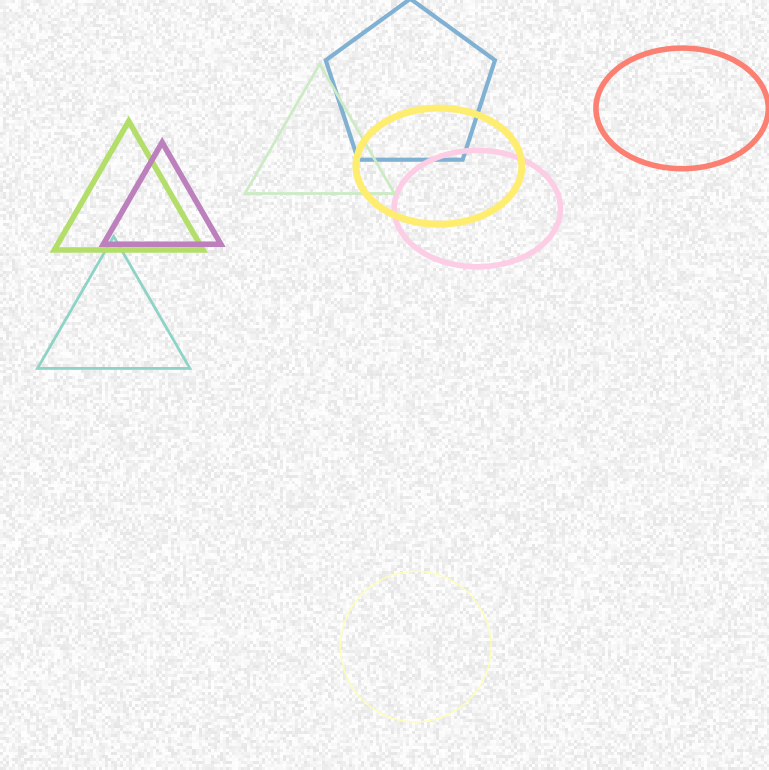[{"shape": "triangle", "thickness": 1, "radius": 0.57, "center": [0.148, 0.579]}, {"shape": "circle", "thickness": 0.5, "radius": 0.49, "center": [0.54, 0.16]}, {"shape": "oval", "thickness": 2, "radius": 0.56, "center": [0.886, 0.859]}, {"shape": "pentagon", "thickness": 1.5, "radius": 0.58, "center": [0.533, 0.886]}, {"shape": "triangle", "thickness": 2, "radius": 0.56, "center": [0.167, 0.731]}, {"shape": "oval", "thickness": 2, "radius": 0.54, "center": [0.62, 0.729]}, {"shape": "triangle", "thickness": 2, "radius": 0.44, "center": [0.211, 0.727]}, {"shape": "triangle", "thickness": 1, "radius": 0.56, "center": [0.415, 0.805]}, {"shape": "oval", "thickness": 2.5, "radius": 0.54, "center": [0.57, 0.784]}]